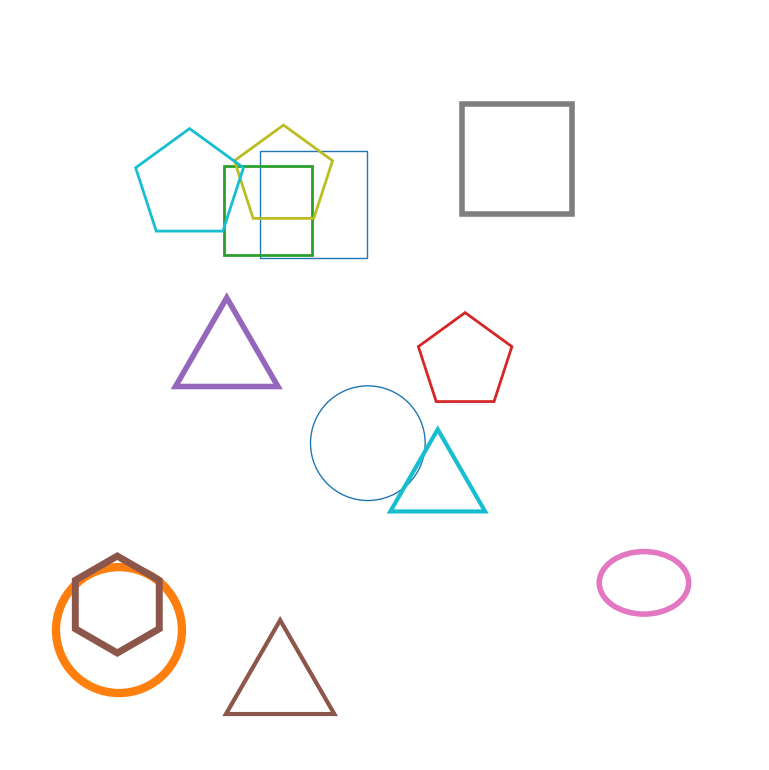[{"shape": "circle", "thickness": 0.5, "radius": 0.37, "center": [0.478, 0.424]}, {"shape": "square", "thickness": 0.5, "radius": 0.35, "center": [0.407, 0.734]}, {"shape": "circle", "thickness": 3, "radius": 0.41, "center": [0.154, 0.182]}, {"shape": "square", "thickness": 1, "radius": 0.29, "center": [0.348, 0.727]}, {"shape": "pentagon", "thickness": 1, "radius": 0.32, "center": [0.604, 0.53]}, {"shape": "triangle", "thickness": 2, "radius": 0.38, "center": [0.294, 0.536]}, {"shape": "hexagon", "thickness": 2.5, "radius": 0.31, "center": [0.152, 0.215]}, {"shape": "triangle", "thickness": 1.5, "radius": 0.41, "center": [0.364, 0.113]}, {"shape": "oval", "thickness": 2, "radius": 0.29, "center": [0.836, 0.243]}, {"shape": "square", "thickness": 2, "radius": 0.36, "center": [0.672, 0.793]}, {"shape": "pentagon", "thickness": 1, "radius": 0.33, "center": [0.368, 0.771]}, {"shape": "triangle", "thickness": 1.5, "radius": 0.36, "center": [0.568, 0.371]}, {"shape": "pentagon", "thickness": 1, "radius": 0.37, "center": [0.246, 0.759]}]